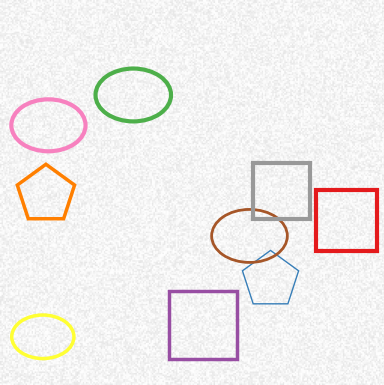[{"shape": "square", "thickness": 3, "radius": 0.4, "center": [0.9, 0.426]}, {"shape": "pentagon", "thickness": 1, "radius": 0.38, "center": [0.703, 0.273]}, {"shape": "oval", "thickness": 3, "radius": 0.49, "center": [0.346, 0.753]}, {"shape": "square", "thickness": 2.5, "radius": 0.44, "center": [0.528, 0.156]}, {"shape": "pentagon", "thickness": 2.5, "radius": 0.39, "center": [0.119, 0.495]}, {"shape": "oval", "thickness": 2.5, "radius": 0.4, "center": [0.111, 0.125]}, {"shape": "oval", "thickness": 2, "radius": 0.49, "center": [0.648, 0.387]}, {"shape": "oval", "thickness": 3, "radius": 0.48, "center": [0.126, 0.675]}, {"shape": "square", "thickness": 3, "radius": 0.37, "center": [0.732, 0.504]}]